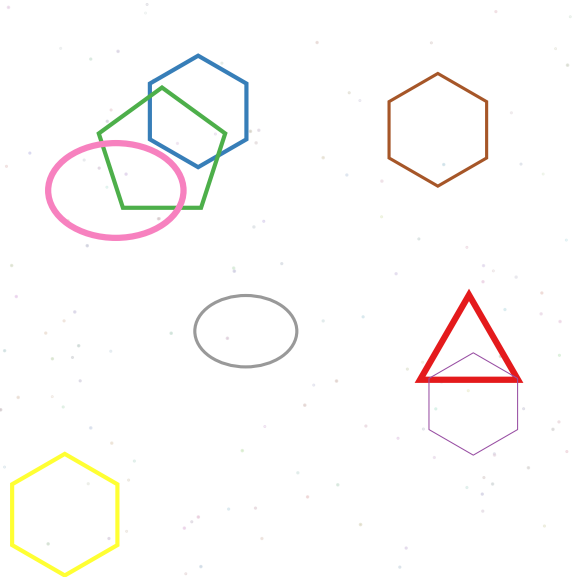[{"shape": "triangle", "thickness": 3, "radius": 0.49, "center": [0.812, 0.39]}, {"shape": "hexagon", "thickness": 2, "radius": 0.48, "center": [0.343, 0.806]}, {"shape": "pentagon", "thickness": 2, "radius": 0.58, "center": [0.28, 0.732]}, {"shape": "hexagon", "thickness": 0.5, "radius": 0.44, "center": [0.82, 0.3]}, {"shape": "hexagon", "thickness": 2, "radius": 0.53, "center": [0.112, 0.108]}, {"shape": "hexagon", "thickness": 1.5, "radius": 0.49, "center": [0.758, 0.774]}, {"shape": "oval", "thickness": 3, "radius": 0.59, "center": [0.201, 0.669]}, {"shape": "oval", "thickness": 1.5, "radius": 0.44, "center": [0.426, 0.426]}]